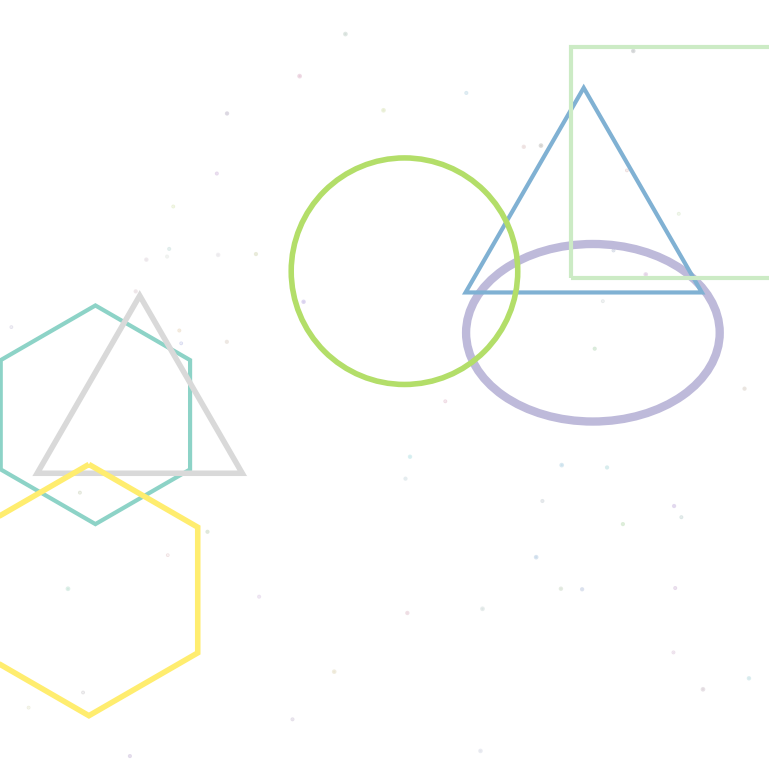[{"shape": "hexagon", "thickness": 1.5, "radius": 0.71, "center": [0.124, 0.461]}, {"shape": "oval", "thickness": 3, "radius": 0.82, "center": [0.77, 0.568]}, {"shape": "triangle", "thickness": 1.5, "radius": 0.89, "center": [0.758, 0.709]}, {"shape": "circle", "thickness": 2, "radius": 0.74, "center": [0.525, 0.648]}, {"shape": "triangle", "thickness": 2, "radius": 0.77, "center": [0.181, 0.462]}, {"shape": "square", "thickness": 1.5, "radius": 0.75, "center": [0.892, 0.789]}, {"shape": "hexagon", "thickness": 2, "radius": 0.82, "center": [0.115, 0.234]}]